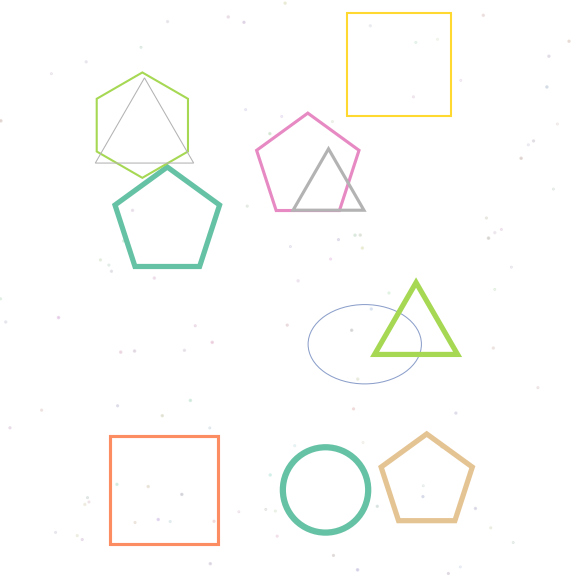[{"shape": "circle", "thickness": 3, "radius": 0.37, "center": [0.564, 0.151]}, {"shape": "pentagon", "thickness": 2.5, "radius": 0.48, "center": [0.29, 0.615]}, {"shape": "square", "thickness": 1.5, "radius": 0.47, "center": [0.285, 0.15]}, {"shape": "oval", "thickness": 0.5, "radius": 0.49, "center": [0.632, 0.403]}, {"shape": "pentagon", "thickness": 1.5, "radius": 0.47, "center": [0.533, 0.71]}, {"shape": "triangle", "thickness": 2.5, "radius": 0.41, "center": [0.72, 0.427]}, {"shape": "hexagon", "thickness": 1, "radius": 0.46, "center": [0.246, 0.782]}, {"shape": "square", "thickness": 1, "radius": 0.45, "center": [0.69, 0.888]}, {"shape": "pentagon", "thickness": 2.5, "radius": 0.42, "center": [0.739, 0.165]}, {"shape": "triangle", "thickness": 0.5, "radius": 0.49, "center": [0.25, 0.766]}, {"shape": "triangle", "thickness": 1.5, "radius": 0.35, "center": [0.569, 0.671]}]